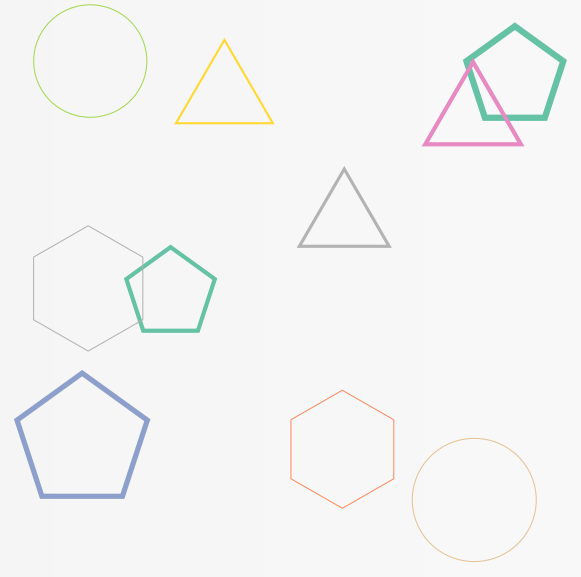[{"shape": "pentagon", "thickness": 3, "radius": 0.44, "center": [0.886, 0.866]}, {"shape": "pentagon", "thickness": 2, "radius": 0.4, "center": [0.293, 0.491]}, {"shape": "hexagon", "thickness": 0.5, "radius": 0.51, "center": [0.589, 0.221]}, {"shape": "pentagon", "thickness": 2.5, "radius": 0.59, "center": [0.141, 0.235]}, {"shape": "triangle", "thickness": 2, "radius": 0.47, "center": [0.814, 0.797]}, {"shape": "circle", "thickness": 0.5, "radius": 0.49, "center": [0.155, 0.893]}, {"shape": "triangle", "thickness": 1, "radius": 0.48, "center": [0.386, 0.834]}, {"shape": "circle", "thickness": 0.5, "radius": 0.53, "center": [0.816, 0.133]}, {"shape": "triangle", "thickness": 1.5, "radius": 0.45, "center": [0.592, 0.617]}, {"shape": "hexagon", "thickness": 0.5, "radius": 0.54, "center": [0.152, 0.5]}]